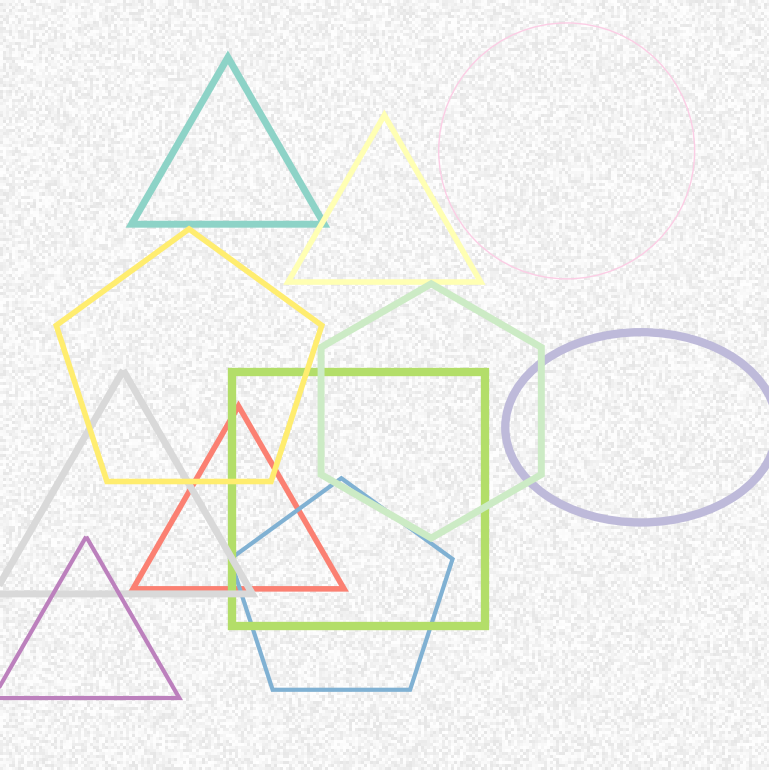[{"shape": "triangle", "thickness": 2.5, "radius": 0.72, "center": [0.296, 0.781]}, {"shape": "triangle", "thickness": 2, "radius": 0.72, "center": [0.499, 0.706]}, {"shape": "oval", "thickness": 3, "radius": 0.88, "center": [0.833, 0.445]}, {"shape": "triangle", "thickness": 2, "radius": 0.79, "center": [0.31, 0.314]}, {"shape": "pentagon", "thickness": 1.5, "radius": 0.76, "center": [0.443, 0.227]}, {"shape": "square", "thickness": 3, "radius": 0.82, "center": [0.466, 0.352]}, {"shape": "circle", "thickness": 0.5, "radius": 0.83, "center": [0.736, 0.804]}, {"shape": "triangle", "thickness": 2.5, "radius": 0.97, "center": [0.16, 0.326]}, {"shape": "triangle", "thickness": 1.5, "radius": 0.7, "center": [0.112, 0.163]}, {"shape": "hexagon", "thickness": 2.5, "radius": 0.83, "center": [0.56, 0.466]}, {"shape": "pentagon", "thickness": 2, "radius": 0.91, "center": [0.245, 0.521]}]